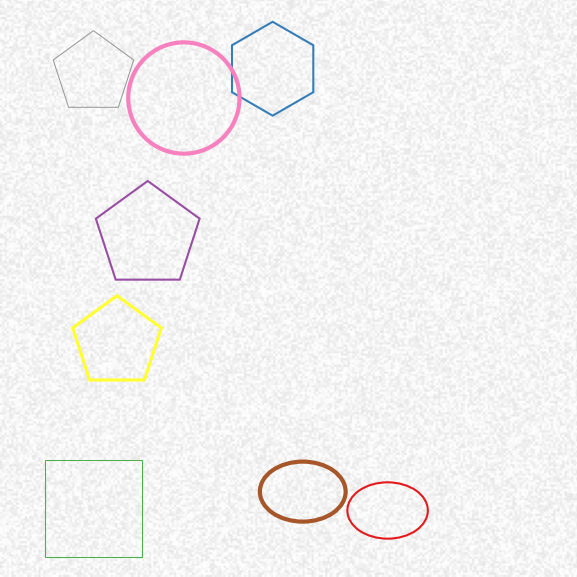[{"shape": "oval", "thickness": 1, "radius": 0.35, "center": [0.671, 0.115]}, {"shape": "hexagon", "thickness": 1, "radius": 0.41, "center": [0.472, 0.88]}, {"shape": "square", "thickness": 0.5, "radius": 0.42, "center": [0.162, 0.118]}, {"shape": "pentagon", "thickness": 1, "radius": 0.47, "center": [0.256, 0.591]}, {"shape": "pentagon", "thickness": 1.5, "radius": 0.4, "center": [0.203, 0.406]}, {"shape": "oval", "thickness": 2, "radius": 0.37, "center": [0.524, 0.148]}, {"shape": "circle", "thickness": 2, "radius": 0.48, "center": [0.318, 0.829]}, {"shape": "pentagon", "thickness": 0.5, "radius": 0.37, "center": [0.162, 0.873]}]